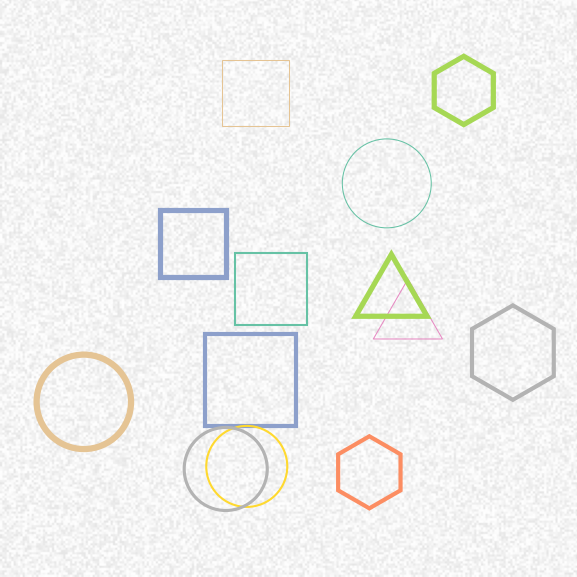[{"shape": "circle", "thickness": 0.5, "radius": 0.39, "center": [0.67, 0.682]}, {"shape": "square", "thickness": 1, "radius": 0.31, "center": [0.469, 0.498]}, {"shape": "hexagon", "thickness": 2, "radius": 0.31, "center": [0.64, 0.181]}, {"shape": "square", "thickness": 2, "radius": 0.4, "center": [0.434, 0.341]}, {"shape": "square", "thickness": 2.5, "radius": 0.29, "center": [0.334, 0.577]}, {"shape": "triangle", "thickness": 0.5, "radius": 0.35, "center": [0.706, 0.447]}, {"shape": "hexagon", "thickness": 2.5, "radius": 0.3, "center": [0.803, 0.843]}, {"shape": "triangle", "thickness": 2.5, "radius": 0.36, "center": [0.678, 0.487]}, {"shape": "circle", "thickness": 1, "radius": 0.35, "center": [0.427, 0.191]}, {"shape": "square", "thickness": 0.5, "radius": 0.29, "center": [0.442, 0.838]}, {"shape": "circle", "thickness": 3, "radius": 0.41, "center": [0.145, 0.303]}, {"shape": "hexagon", "thickness": 2, "radius": 0.41, "center": [0.888, 0.389]}, {"shape": "circle", "thickness": 1.5, "radius": 0.36, "center": [0.391, 0.187]}]